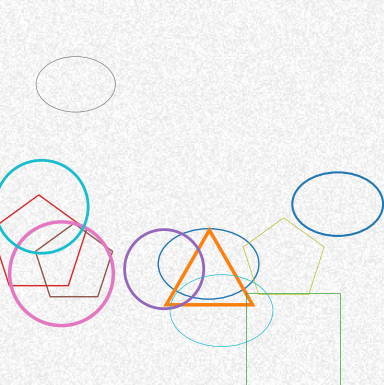[{"shape": "oval", "thickness": 1, "radius": 0.65, "center": [0.542, 0.314]}, {"shape": "oval", "thickness": 1.5, "radius": 0.59, "center": [0.877, 0.47]}, {"shape": "triangle", "thickness": 2.5, "radius": 0.65, "center": [0.544, 0.273]}, {"shape": "square", "thickness": 0.5, "radius": 0.61, "center": [0.761, 0.117]}, {"shape": "pentagon", "thickness": 1, "radius": 0.65, "center": [0.101, 0.363]}, {"shape": "circle", "thickness": 2, "radius": 0.51, "center": [0.426, 0.301]}, {"shape": "pentagon", "thickness": 1, "radius": 0.53, "center": [0.192, 0.314]}, {"shape": "circle", "thickness": 2.5, "radius": 0.67, "center": [0.16, 0.289]}, {"shape": "oval", "thickness": 0.5, "radius": 0.51, "center": [0.197, 0.781]}, {"shape": "pentagon", "thickness": 0.5, "radius": 0.55, "center": [0.737, 0.324]}, {"shape": "circle", "thickness": 2, "radius": 0.6, "center": [0.108, 0.463]}, {"shape": "oval", "thickness": 0.5, "radius": 0.67, "center": [0.575, 0.193]}]